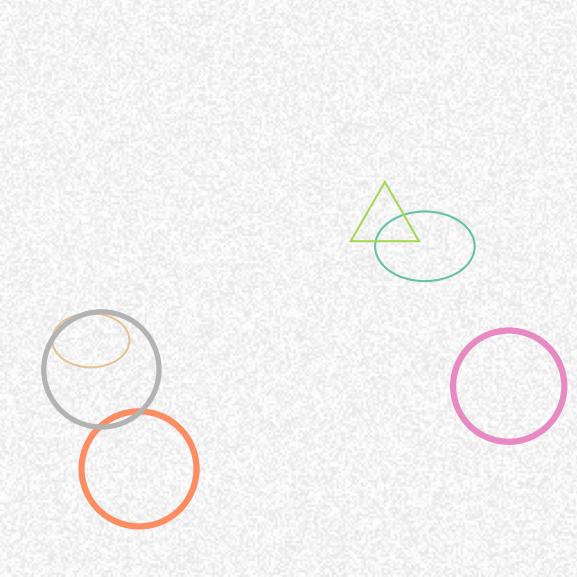[{"shape": "oval", "thickness": 1, "radius": 0.43, "center": [0.736, 0.573]}, {"shape": "circle", "thickness": 3, "radius": 0.5, "center": [0.241, 0.187]}, {"shape": "circle", "thickness": 3, "radius": 0.48, "center": [0.881, 0.33]}, {"shape": "triangle", "thickness": 1, "radius": 0.34, "center": [0.666, 0.616]}, {"shape": "oval", "thickness": 1, "radius": 0.33, "center": [0.157, 0.41]}, {"shape": "circle", "thickness": 2.5, "radius": 0.5, "center": [0.176, 0.359]}]